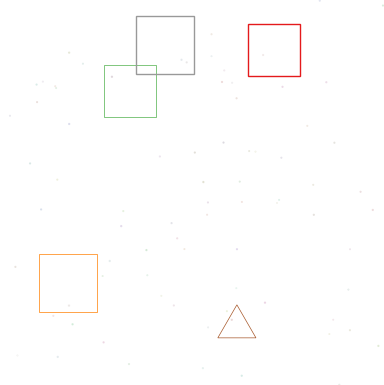[{"shape": "square", "thickness": 1, "radius": 0.34, "center": [0.712, 0.871]}, {"shape": "square", "thickness": 0.5, "radius": 0.34, "center": [0.338, 0.764]}, {"shape": "square", "thickness": 0.5, "radius": 0.38, "center": [0.176, 0.265]}, {"shape": "triangle", "thickness": 0.5, "radius": 0.29, "center": [0.615, 0.151]}, {"shape": "square", "thickness": 1, "radius": 0.38, "center": [0.429, 0.882]}]